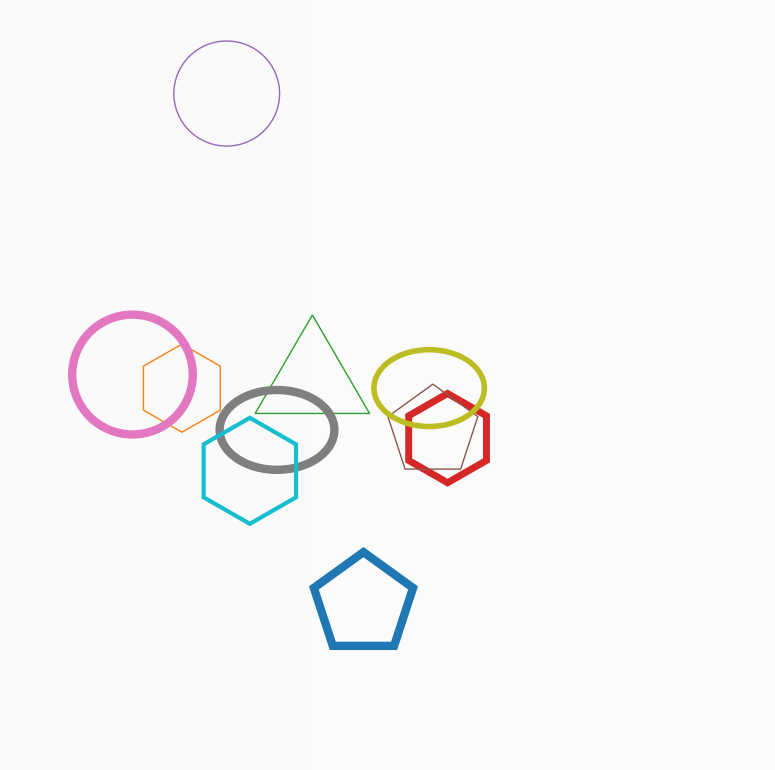[{"shape": "pentagon", "thickness": 3, "radius": 0.34, "center": [0.469, 0.216]}, {"shape": "hexagon", "thickness": 0.5, "radius": 0.29, "center": [0.235, 0.496]}, {"shape": "triangle", "thickness": 0.5, "radius": 0.43, "center": [0.403, 0.506]}, {"shape": "hexagon", "thickness": 2.5, "radius": 0.29, "center": [0.578, 0.431]}, {"shape": "circle", "thickness": 0.5, "radius": 0.34, "center": [0.293, 0.879]}, {"shape": "pentagon", "thickness": 0.5, "radius": 0.3, "center": [0.559, 0.44]}, {"shape": "circle", "thickness": 3, "radius": 0.39, "center": [0.171, 0.514]}, {"shape": "oval", "thickness": 3, "radius": 0.37, "center": [0.357, 0.442]}, {"shape": "oval", "thickness": 2, "radius": 0.36, "center": [0.554, 0.496]}, {"shape": "hexagon", "thickness": 1.5, "radius": 0.34, "center": [0.322, 0.389]}]